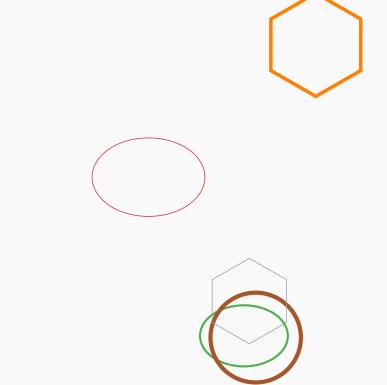[{"shape": "oval", "thickness": 0.5, "radius": 0.73, "center": [0.383, 0.54]}, {"shape": "oval", "thickness": 1.5, "radius": 0.57, "center": [0.63, 0.128]}, {"shape": "hexagon", "thickness": 2.5, "radius": 0.67, "center": [0.815, 0.884]}, {"shape": "circle", "thickness": 3, "radius": 0.58, "center": [0.66, 0.123]}, {"shape": "hexagon", "thickness": 0.5, "radius": 0.55, "center": [0.644, 0.218]}]